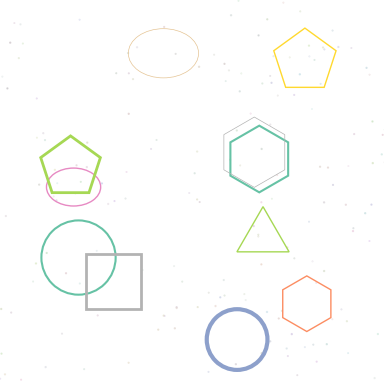[{"shape": "circle", "thickness": 1.5, "radius": 0.48, "center": [0.204, 0.331]}, {"shape": "hexagon", "thickness": 1.5, "radius": 0.43, "center": [0.673, 0.587]}, {"shape": "hexagon", "thickness": 1, "radius": 0.36, "center": [0.797, 0.211]}, {"shape": "circle", "thickness": 3, "radius": 0.39, "center": [0.616, 0.118]}, {"shape": "oval", "thickness": 1, "radius": 0.35, "center": [0.191, 0.514]}, {"shape": "pentagon", "thickness": 2, "radius": 0.41, "center": [0.183, 0.565]}, {"shape": "triangle", "thickness": 1, "radius": 0.39, "center": [0.683, 0.385]}, {"shape": "pentagon", "thickness": 1, "radius": 0.43, "center": [0.792, 0.842]}, {"shape": "oval", "thickness": 0.5, "radius": 0.46, "center": [0.425, 0.862]}, {"shape": "hexagon", "thickness": 0.5, "radius": 0.46, "center": [0.661, 0.605]}, {"shape": "square", "thickness": 2, "radius": 0.36, "center": [0.295, 0.27]}]